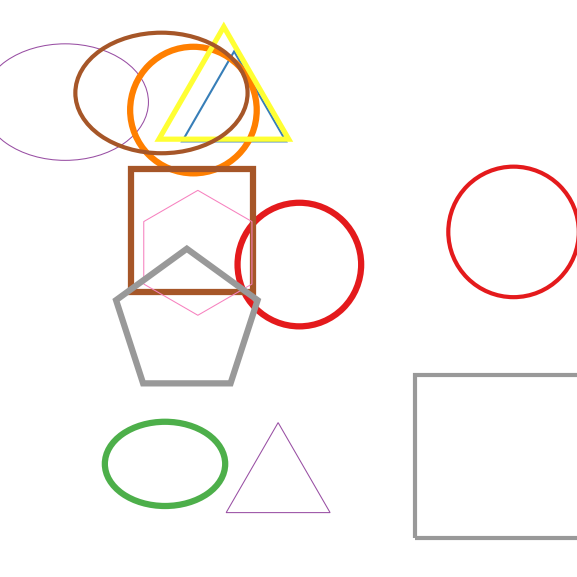[{"shape": "circle", "thickness": 3, "radius": 0.54, "center": [0.518, 0.541]}, {"shape": "circle", "thickness": 2, "radius": 0.56, "center": [0.889, 0.598]}, {"shape": "triangle", "thickness": 1, "radius": 0.52, "center": [0.405, 0.806]}, {"shape": "oval", "thickness": 3, "radius": 0.52, "center": [0.286, 0.196]}, {"shape": "triangle", "thickness": 0.5, "radius": 0.52, "center": [0.482, 0.163]}, {"shape": "oval", "thickness": 0.5, "radius": 0.72, "center": [0.113, 0.822]}, {"shape": "circle", "thickness": 3, "radius": 0.55, "center": [0.335, 0.809]}, {"shape": "triangle", "thickness": 2.5, "radius": 0.65, "center": [0.388, 0.823]}, {"shape": "square", "thickness": 3, "radius": 0.53, "center": [0.333, 0.6]}, {"shape": "oval", "thickness": 2, "radius": 0.75, "center": [0.28, 0.838]}, {"shape": "hexagon", "thickness": 0.5, "radius": 0.54, "center": [0.343, 0.561]}, {"shape": "pentagon", "thickness": 3, "radius": 0.64, "center": [0.324, 0.44]}, {"shape": "square", "thickness": 2, "radius": 0.71, "center": [0.86, 0.209]}]